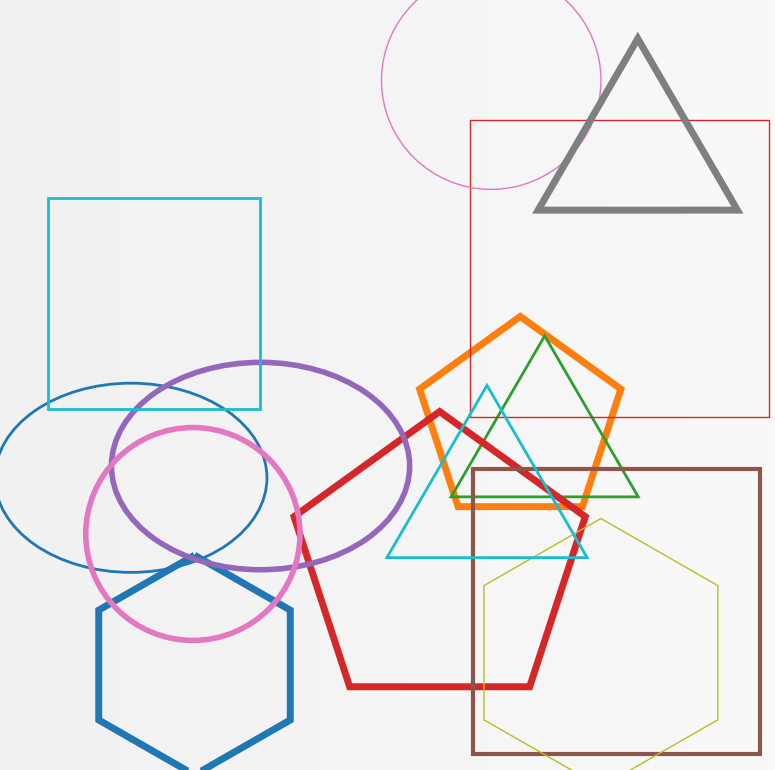[{"shape": "oval", "thickness": 1, "radius": 0.88, "center": [0.169, 0.379]}, {"shape": "hexagon", "thickness": 2.5, "radius": 0.71, "center": [0.251, 0.136]}, {"shape": "pentagon", "thickness": 2.5, "radius": 0.68, "center": [0.671, 0.452]}, {"shape": "triangle", "thickness": 1, "radius": 0.7, "center": [0.703, 0.424]}, {"shape": "pentagon", "thickness": 2.5, "radius": 0.99, "center": [0.567, 0.268]}, {"shape": "square", "thickness": 0.5, "radius": 0.96, "center": [0.799, 0.652]}, {"shape": "oval", "thickness": 2, "radius": 0.96, "center": [0.336, 0.395]}, {"shape": "square", "thickness": 1.5, "radius": 0.93, "center": [0.795, 0.206]}, {"shape": "circle", "thickness": 0.5, "radius": 0.71, "center": [0.634, 0.896]}, {"shape": "circle", "thickness": 2, "radius": 0.69, "center": [0.249, 0.307]}, {"shape": "triangle", "thickness": 2.5, "radius": 0.74, "center": [0.823, 0.801]}, {"shape": "hexagon", "thickness": 0.5, "radius": 0.87, "center": [0.775, 0.152]}, {"shape": "square", "thickness": 1, "radius": 0.68, "center": [0.199, 0.605]}, {"shape": "triangle", "thickness": 1, "radius": 0.75, "center": [0.628, 0.35]}]